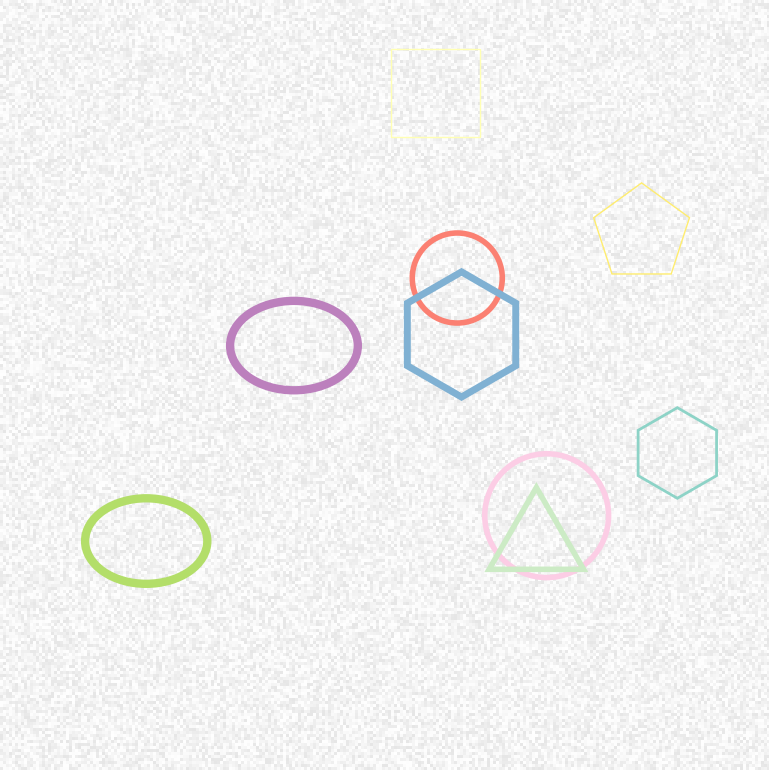[{"shape": "hexagon", "thickness": 1, "radius": 0.29, "center": [0.88, 0.412]}, {"shape": "square", "thickness": 0.5, "radius": 0.29, "center": [0.566, 0.879]}, {"shape": "circle", "thickness": 2, "radius": 0.29, "center": [0.594, 0.639]}, {"shape": "hexagon", "thickness": 2.5, "radius": 0.41, "center": [0.599, 0.566]}, {"shape": "oval", "thickness": 3, "radius": 0.4, "center": [0.19, 0.297]}, {"shape": "circle", "thickness": 2, "radius": 0.4, "center": [0.71, 0.33]}, {"shape": "oval", "thickness": 3, "radius": 0.41, "center": [0.382, 0.551]}, {"shape": "triangle", "thickness": 2, "radius": 0.35, "center": [0.697, 0.296]}, {"shape": "pentagon", "thickness": 0.5, "radius": 0.33, "center": [0.833, 0.697]}]